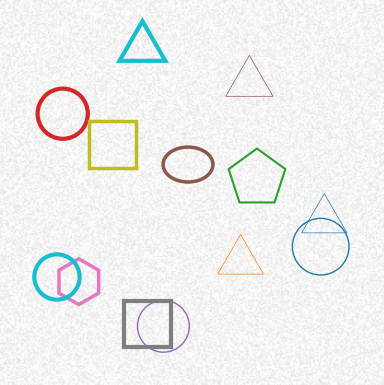[{"shape": "circle", "thickness": 1, "radius": 0.37, "center": [0.833, 0.359]}, {"shape": "triangle", "thickness": 0.5, "radius": 0.34, "center": [0.842, 0.429]}, {"shape": "triangle", "thickness": 0.5, "radius": 0.34, "center": [0.625, 0.322]}, {"shape": "pentagon", "thickness": 1.5, "radius": 0.39, "center": [0.668, 0.537]}, {"shape": "circle", "thickness": 3, "radius": 0.33, "center": [0.163, 0.705]}, {"shape": "circle", "thickness": 1, "radius": 0.34, "center": [0.424, 0.153]}, {"shape": "triangle", "thickness": 0.5, "radius": 0.35, "center": [0.648, 0.785]}, {"shape": "oval", "thickness": 2.5, "radius": 0.32, "center": [0.488, 0.573]}, {"shape": "hexagon", "thickness": 2.5, "radius": 0.3, "center": [0.205, 0.268]}, {"shape": "square", "thickness": 3, "radius": 0.3, "center": [0.383, 0.159]}, {"shape": "square", "thickness": 2.5, "radius": 0.3, "center": [0.291, 0.625]}, {"shape": "circle", "thickness": 3, "radius": 0.29, "center": [0.148, 0.281]}, {"shape": "triangle", "thickness": 3, "radius": 0.34, "center": [0.37, 0.876]}]